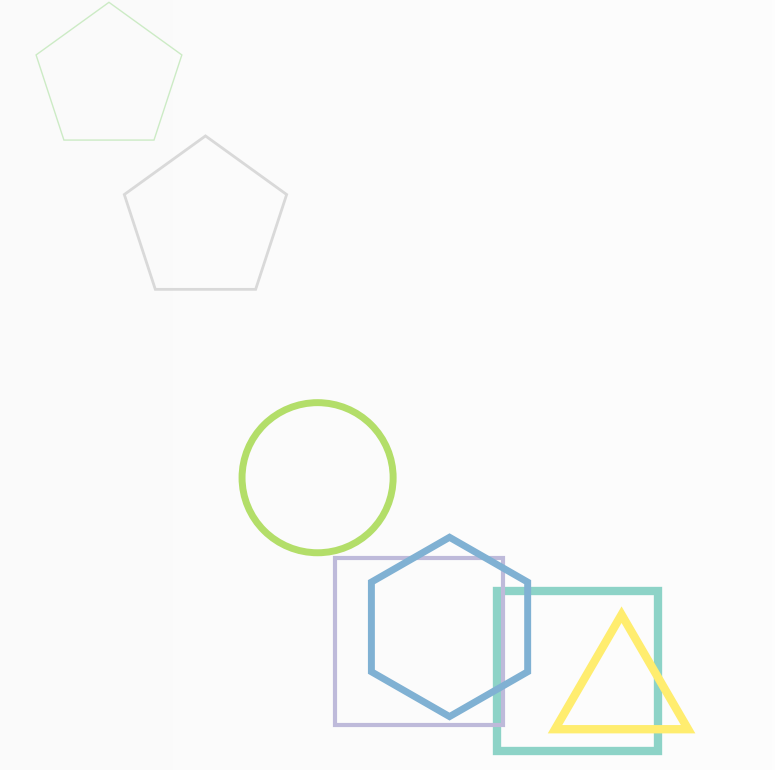[{"shape": "square", "thickness": 3, "radius": 0.52, "center": [0.745, 0.129]}, {"shape": "square", "thickness": 1.5, "radius": 0.54, "center": [0.541, 0.167]}, {"shape": "hexagon", "thickness": 2.5, "radius": 0.58, "center": [0.58, 0.186]}, {"shape": "circle", "thickness": 2.5, "radius": 0.49, "center": [0.41, 0.38]}, {"shape": "pentagon", "thickness": 1, "radius": 0.55, "center": [0.265, 0.713]}, {"shape": "pentagon", "thickness": 0.5, "radius": 0.49, "center": [0.141, 0.898]}, {"shape": "triangle", "thickness": 3, "radius": 0.5, "center": [0.802, 0.103]}]